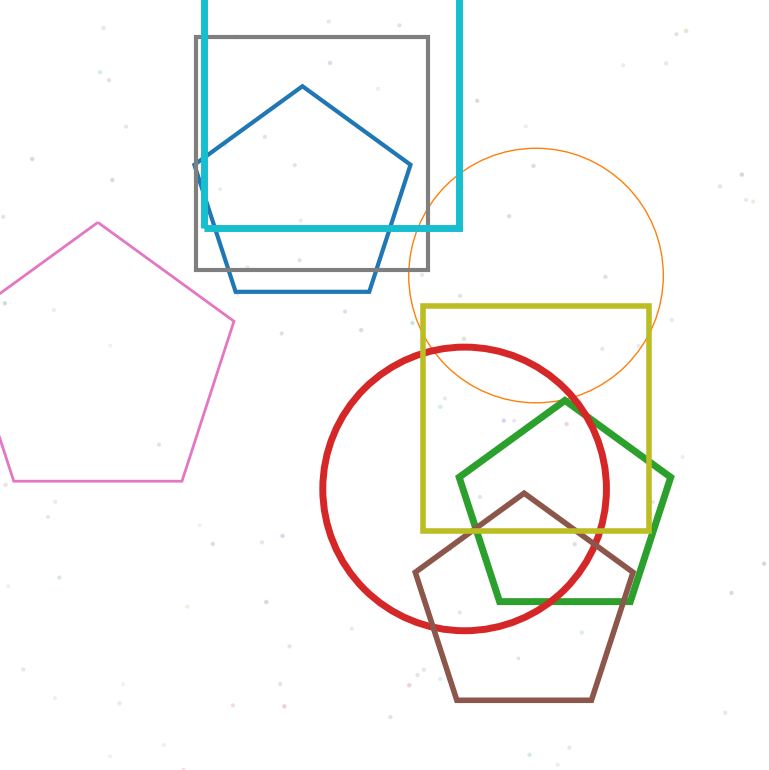[{"shape": "pentagon", "thickness": 1.5, "radius": 0.74, "center": [0.393, 0.74]}, {"shape": "circle", "thickness": 0.5, "radius": 0.83, "center": [0.696, 0.642]}, {"shape": "pentagon", "thickness": 2.5, "radius": 0.72, "center": [0.734, 0.336]}, {"shape": "circle", "thickness": 2.5, "radius": 0.92, "center": [0.603, 0.365]}, {"shape": "pentagon", "thickness": 2, "radius": 0.74, "center": [0.681, 0.211]}, {"shape": "pentagon", "thickness": 1, "radius": 0.93, "center": [0.127, 0.525]}, {"shape": "square", "thickness": 1.5, "radius": 0.76, "center": [0.405, 0.801]}, {"shape": "square", "thickness": 2, "radius": 0.73, "center": [0.696, 0.456]}, {"shape": "square", "thickness": 2.5, "radius": 0.83, "center": [0.43, 0.869]}]